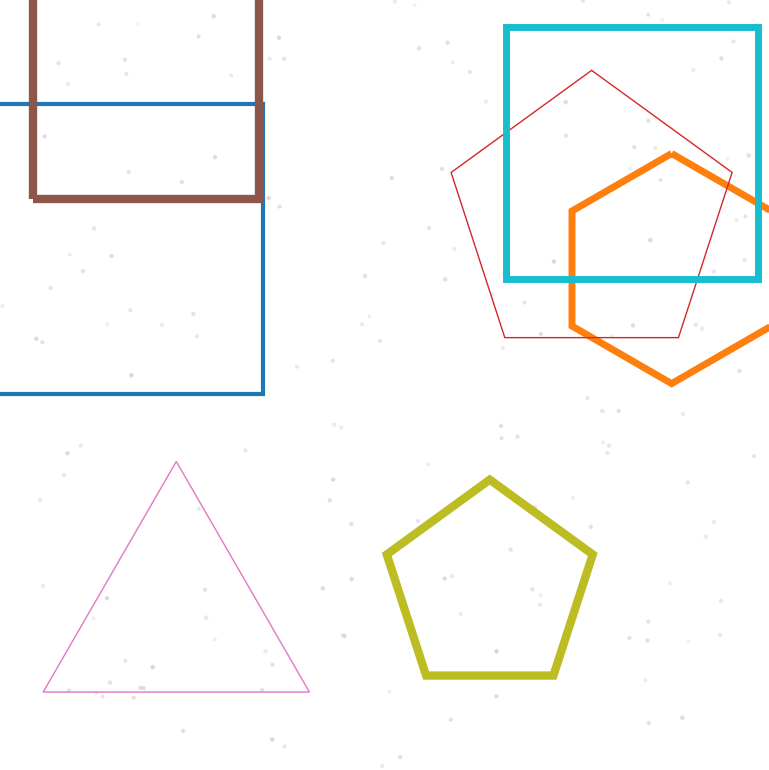[{"shape": "square", "thickness": 1.5, "radius": 0.94, "center": [0.152, 0.677]}, {"shape": "hexagon", "thickness": 2.5, "radius": 0.75, "center": [0.872, 0.651]}, {"shape": "pentagon", "thickness": 0.5, "radius": 0.96, "center": [0.768, 0.717]}, {"shape": "square", "thickness": 3, "radius": 0.73, "center": [0.19, 0.888]}, {"shape": "triangle", "thickness": 0.5, "radius": 1.0, "center": [0.229, 0.201]}, {"shape": "pentagon", "thickness": 3, "radius": 0.7, "center": [0.636, 0.236]}, {"shape": "square", "thickness": 2.5, "radius": 0.82, "center": [0.821, 0.801]}]